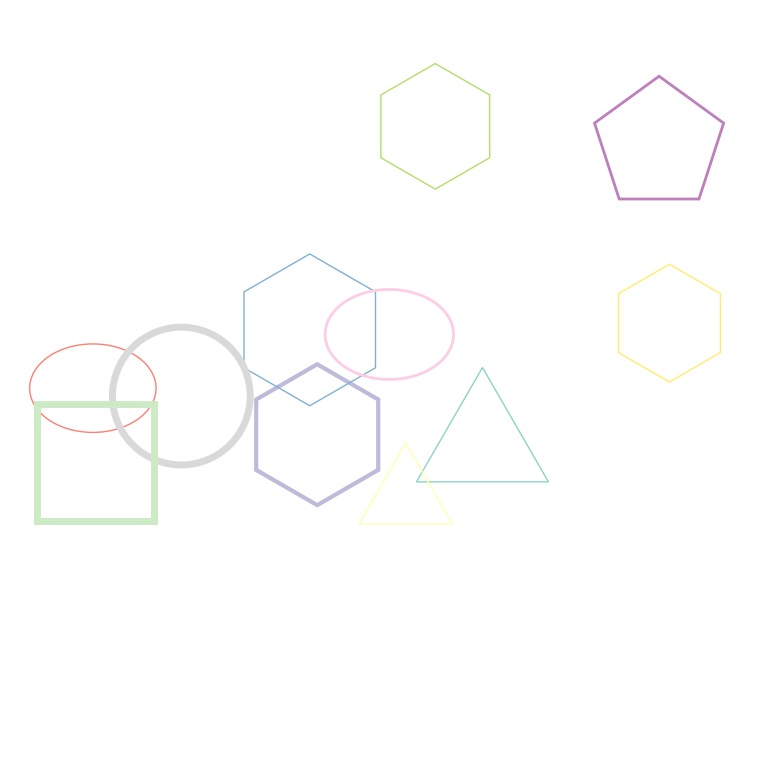[{"shape": "triangle", "thickness": 0.5, "radius": 0.5, "center": [0.627, 0.424]}, {"shape": "triangle", "thickness": 0.5, "radius": 0.35, "center": [0.527, 0.355]}, {"shape": "hexagon", "thickness": 1.5, "radius": 0.46, "center": [0.412, 0.435]}, {"shape": "oval", "thickness": 0.5, "radius": 0.41, "center": [0.121, 0.496]}, {"shape": "hexagon", "thickness": 0.5, "radius": 0.49, "center": [0.402, 0.572]}, {"shape": "hexagon", "thickness": 0.5, "radius": 0.41, "center": [0.565, 0.836]}, {"shape": "oval", "thickness": 1, "radius": 0.42, "center": [0.506, 0.566]}, {"shape": "circle", "thickness": 2.5, "radius": 0.45, "center": [0.235, 0.486]}, {"shape": "pentagon", "thickness": 1, "radius": 0.44, "center": [0.856, 0.813]}, {"shape": "square", "thickness": 2.5, "radius": 0.38, "center": [0.124, 0.399]}, {"shape": "hexagon", "thickness": 0.5, "radius": 0.38, "center": [0.869, 0.58]}]